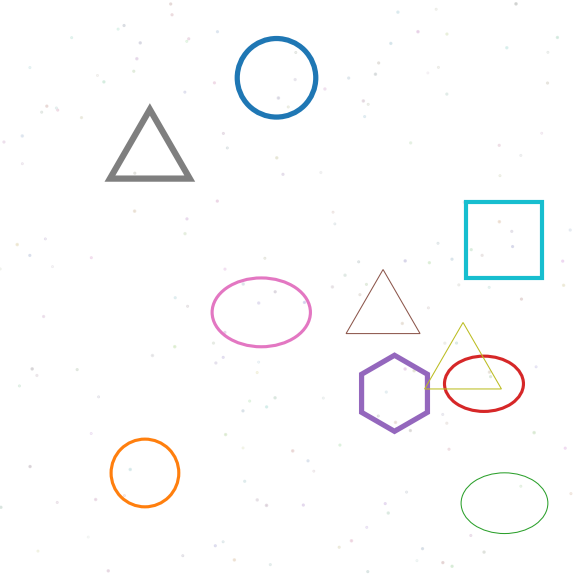[{"shape": "circle", "thickness": 2.5, "radius": 0.34, "center": [0.479, 0.864]}, {"shape": "circle", "thickness": 1.5, "radius": 0.29, "center": [0.251, 0.18]}, {"shape": "oval", "thickness": 0.5, "radius": 0.38, "center": [0.874, 0.128]}, {"shape": "oval", "thickness": 1.5, "radius": 0.34, "center": [0.838, 0.335]}, {"shape": "hexagon", "thickness": 2.5, "radius": 0.33, "center": [0.683, 0.318]}, {"shape": "triangle", "thickness": 0.5, "radius": 0.37, "center": [0.663, 0.458]}, {"shape": "oval", "thickness": 1.5, "radius": 0.43, "center": [0.452, 0.458]}, {"shape": "triangle", "thickness": 3, "radius": 0.4, "center": [0.259, 0.73]}, {"shape": "triangle", "thickness": 0.5, "radius": 0.38, "center": [0.802, 0.364]}, {"shape": "square", "thickness": 2, "radius": 0.33, "center": [0.872, 0.584]}]